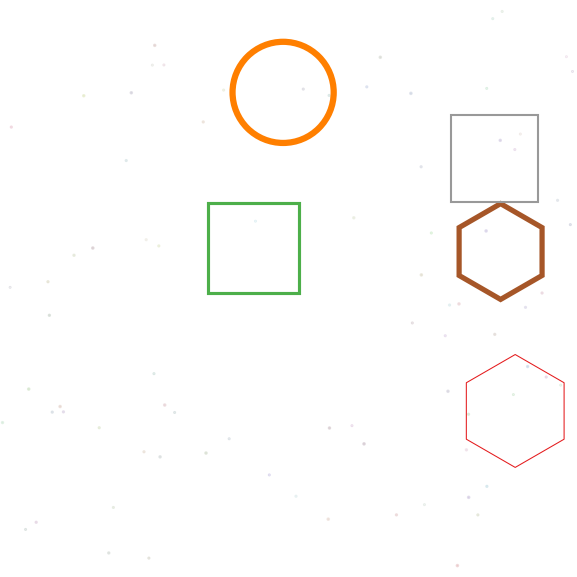[{"shape": "hexagon", "thickness": 0.5, "radius": 0.49, "center": [0.892, 0.287]}, {"shape": "square", "thickness": 1.5, "radius": 0.39, "center": [0.439, 0.57]}, {"shape": "circle", "thickness": 3, "radius": 0.44, "center": [0.49, 0.839]}, {"shape": "hexagon", "thickness": 2.5, "radius": 0.41, "center": [0.867, 0.564]}, {"shape": "square", "thickness": 1, "radius": 0.38, "center": [0.856, 0.724]}]